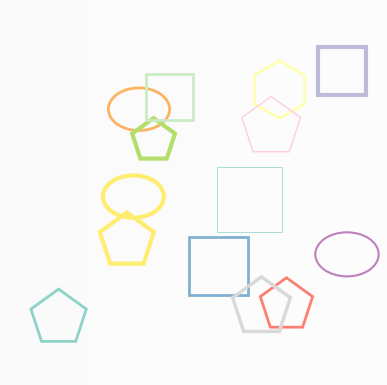[{"shape": "square", "thickness": 0.5, "radius": 0.42, "center": [0.644, 0.482]}, {"shape": "pentagon", "thickness": 2, "radius": 0.38, "center": [0.151, 0.174]}, {"shape": "hexagon", "thickness": 2, "radius": 0.37, "center": [0.721, 0.767]}, {"shape": "square", "thickness": 3, "radius": 0.31, "center": [0.882, 0.815]}, {"shape": "pentagon", "thickness": 2, "radius": 0.36, "center": [0.739, 0.208]}, {"shape": "square", "thickness": 2, "radius": 0.38, "center": [0.564, 0.309]}, {"shape": "oval", "thickness": 2, "radius": 0.4, "center": [0.359, 0.716]}, {"shape": "pentagon", "thickness": 3, "radius": 0.29, "center": [0.396, 0.635]}, {"shape": "pentagon", "thickness": 1, "radius": 0.4, "center": [0.7, 0.67]}, {"shape": "pentagon", "thickness": 2.5, "radius": 0.39, "center": [0.675, 0.203]}, {"shape": "oval", "thickness": 1.5, "radius": 0.41, "center": [0.895, 0.339]}, {"shape": "square", "thickness": 2, "radius": 0.3, "center": [0.436, 0.748]}, {"shape": "oval", "thickness": 3, "radius": 0.39, "center": [0.344, 0.489]}, {"shape": "pentagon", "thickness": 3, "radius": 0.37, "center": [0.327, 0.375]}]